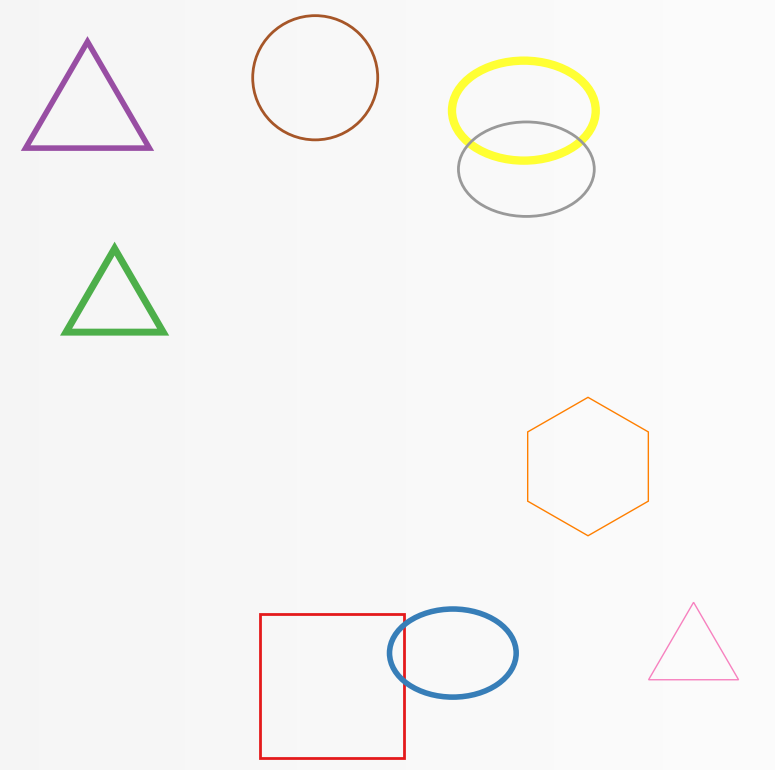[{"shape": "square", "thickness": 1, "radius": 0.47, "center": [0.428, 0.109]}, {"shape": "oval", "thickness": 2, "radius": 0.41, "center": [0.584, 0.152]}, {"shape": "triangle", "thickness": 2.5, "radius": 0.36, "center": [0.148, 0.605]}, {"shape": "triangle", "thickness": 2, "radius": 0.46, "center": [0.113, 0.854]}, {"shape": "hexagon", "thickness": 0.5, "radius": 0.45, "center": [0.759, 0.394]}, {"shape": "oval", "thickness": 3, "radius": 0.46, "center": [0.676, 0.856]}, {"shape": "circle", "thickness": 1, "radius": 0.4, "center": [0.407, 0.899]}, {"shape": "triangle", "thickness": 0.5, "radius": 0.34, "center": [0.895, 0.151]}, {"shape": "oval", "thickness": 1, "radius": 0.44, "center": [0.679, 0.78]}]